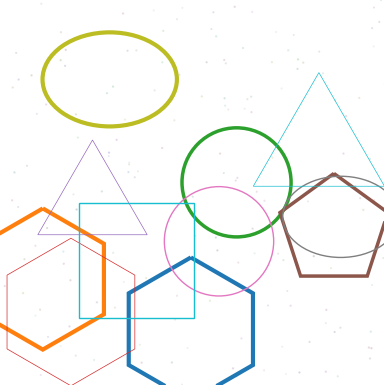[{"shape": "hexagon", "thickness": 3, "radius": 0.93, "center": [0.496, 0.145]}, {"shape": "hexagon", "thickness": 3, "radius": 0.92, "center": [0.111, 0.275]}, {"shape": "circle", "thickness": 2.5, "radius": 0.71, "center": [0.614, 0.526]}, {"shape": "hexagon", "thickness": 0.5, "radius": 0.96, "center": [0.184, 0.19]}, {"shape": "triangle", "thickness": 0.5, "radius": 0.82, "center": [0.24, 0.472]}, {"shape": "pentagon", "thickness": 2.5, "radius": 0.74, "center": [0.867, 0.402]}, {"shape": "circle", "thickness": 1, "radius": 0.71, "center": [0.569, 0.373]}, {"shape": "oval", "thickness": 1, "radius": 0.75, "center": [0.885, 0.437]}, {"shape": "oval", "thickness": 3, "radius": 0.87, "center": [0.285, 0.794]}, {"shape": "square", "thickness": 1, "radius": 0.75, "center": [0.353, 0.324]}, {"shape": "triangle", "thickness": 0.5, "radius": 0.98, "center": [0.828, 0.615]}]